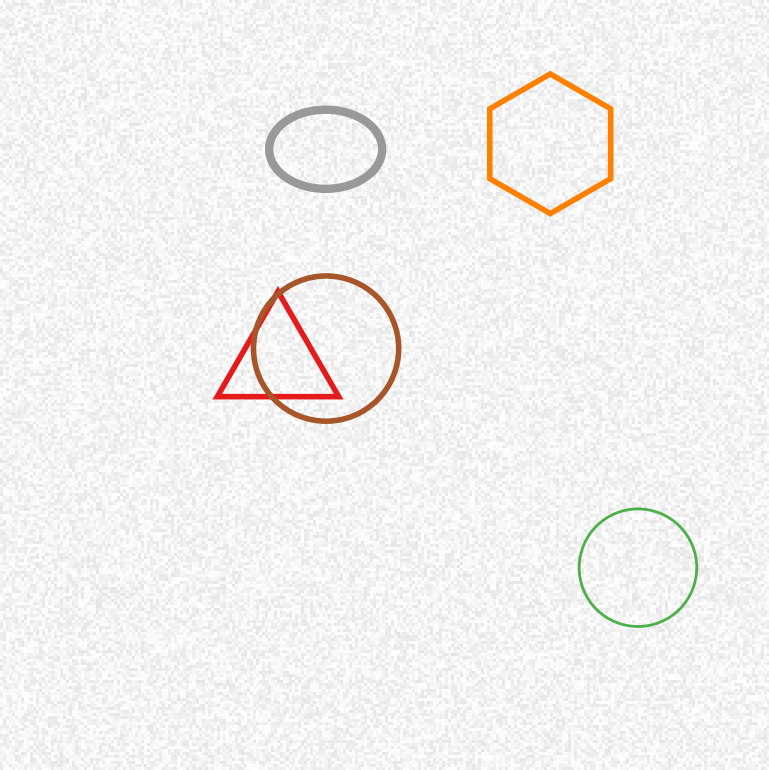[{"shape": "triangle", "thickness": 2, "radius": 0.46, "center": [0.361, 0.53]}, {"shape": "circle", "thickness": 1, "radius": 0.38, "center": [0.829, 0.263]}, {"shape": "hexagon", "thickness": 2, "radius": 0.45, "center": [0.715, 0.813]}, {"shape": "circle", "thickness": 2, "radius": 0.47, "center": [0.423, 0.547]}, {"shape": "oval", "thickness": 3, "radius": 0.37, "center": [0.423, 0.806]}]